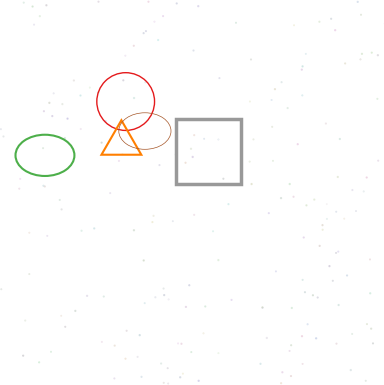[{"shape": "circle", "thickness": 1, "radius": 0.37, "center": [0.326, 0.736]}, {"shape": "oval", "thickness": 1.5, "radius": 0.38, "center": [0.117, 0.596]}, {"shape": "triangle", "thickness": 1.5, "radius": 0.3, "center": [0.315, 0.628]}, {"shape": "oval", "thickness": 0.5, "radius": 0.34, "center": [0.376, 0.66]}, {"shape": "square", "thickness": 2.5, "radius": 0.43, "center": [0.542, 0.606]}]